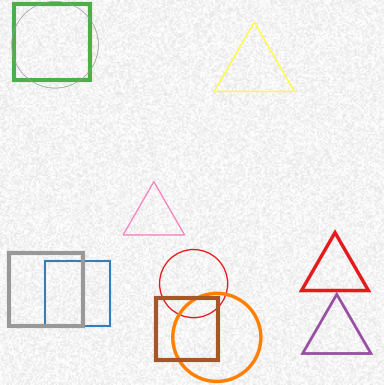[{"shape": "circle", "thickness": 1, "radius": 0.44, "center": [0.503, 0.263]}, {"shape": "triangle", "thickness": 2.5, "radius": 0.5, "center": [0.87, 0.296]}, {"shape": "square", "thickness": 1.5, "radius": 0.42, "center": [0.201, 0.237]}, {"shape": "square", "thickness": 3, "radius": 0.5, "center": [0.134, 0.891]}, {"shape": "triangle", "thickness": 2, "radius": 0.51, "center": [0.875, 0.133]}, {"shape": "circle", "thickness": 2.5, "radius": 0.57, "center": [0.563, 0.124]}, {"shape": "triangle", "thickness": 1, "radius": 0.6, "center": [0.661, 0.822]}, {"shape": "square", "thickness": 3, "radius": 0.4, "center": [0.486, 0.146]}, {"shape": "triangle", "thickness": 1, "radius": 0.46, "center": [0.4, 0.436]}, {"shape": "circle", "thickness": 0.5, "radius": 0.56, "center": [0.143, 0.884]}, {"shape": "square", "thickness": 3, "radius": 0.47, "center": [0.119, 0.248]}]